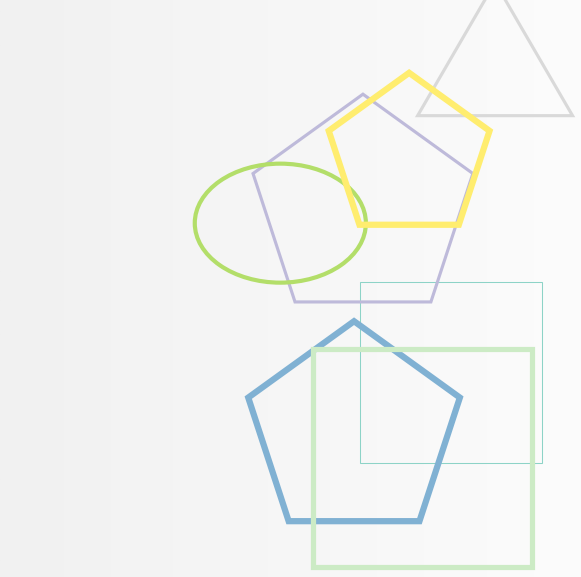[{"shape": "square", "thickness": 0.5, "radius": 0.78, "center": [0.776, 0.354]}, {"shape": "pentagon", "thickness": 1.5, "radius": 0.99, "center": [0.624, 0.637]}, {"shape": "pentagon", "thickness": 3, "radius": 0.96, "center": [0.609, 0.252]}, {"shape": "oval", "thickness": 2, "radius": 0.74, "center": [0.482, 0.613]}, {"shape": "triangle", "thickness": 1.5, "radius": 0.77, "center": [0.852, 0.876]}, {"shape": "square", "thickness": 2.5, "radius": 0.94, "center": [0.727, 0.207]}, {"shape": "pentagon", "thickness": 3, "radius": 0.73, "center": [0.704, 0.728]}]